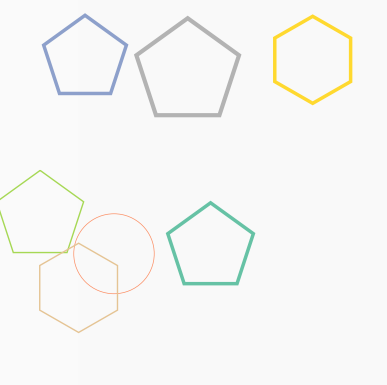[{"shape": "pentagon", "thickness": 2.5, "radius": 0.58, "center": [0.543, 0.357]}, {"shape": "circle", "thickness": 0.5, "radius": 0.52, "center": [0.294, 0.341]}, {"shape": "pentagon", "thickness": 2.5, "radius": 0.56, "center": [0.219, 0.848]}, {"shape": "pentagon", "thickness": 1, "radius": 0.59, "center": [0.104, 0.439]}, {"shape": "hexagon", "thickness": 2.5, "radius": 0.56, "center": [0.807, 0.845]}, {"shape": "hexagon", "thickness": 1, "radius": 0.58, "center": [0.203, 0.252]}, {"shape": "pentagon", "thickness": 3, "radius": 0.7, "center": [0.484, 0.813]}]